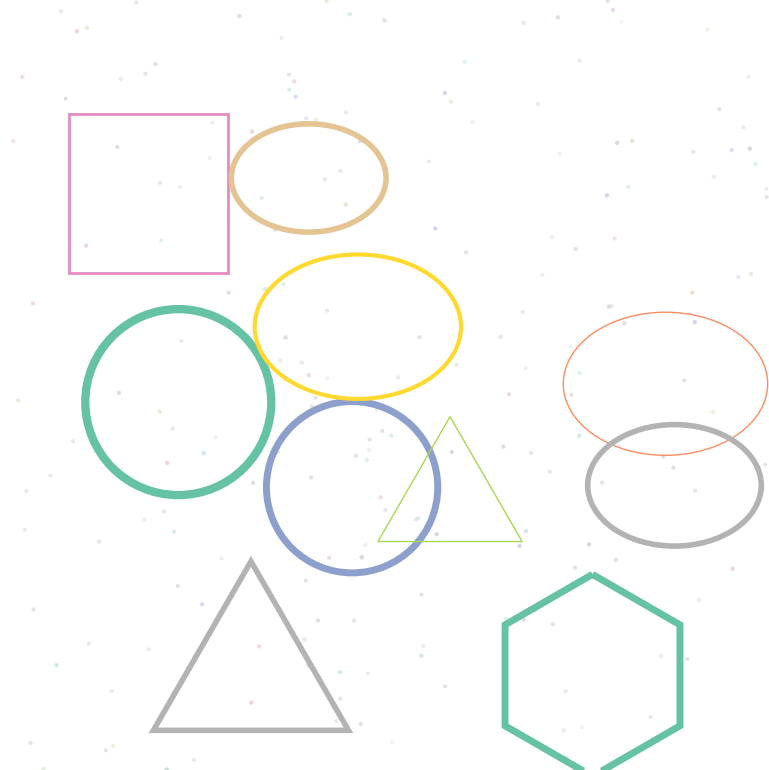[{"shape": "hexagon", "thickness": 2.5, "radius": 0.66, "center": [0.769, 0.123]}, {"shape": "circle", "thickness": 3, "radius": 0.6, "center": [0.232, 0.478]}, {"shape": "oval", "thickness": 0.5, "radius": 0.66, "center": [0.864, 0.502]}, {"shape": "circle", "thickness": 2.5, "radius": 0.56, "center": [0.457, 0.367]}, {"shape": "square", "thickness": 1, "radius": 0.52, "center": [0.193, 0.749]}, {"shape": "triangle", "thickness": 0.5, "radius": 0.54, "center": [0.584, 0.351]}, {"shape": "oval", "thickness": 1.5, "radius": 0.67, "center": [0.465, 0.576]}, {"shape": "oval", "thickness": 2, "radius": 0.5, "center": [0.401, 0.769]}, {"shape": "oval", "thickness": 2, "radius": 0.56, "center": [0.876, 0.37]}, {"shape": "triangle", "thickness": 2, "radius": 0.73, "center": [0.326, 0.125]}]